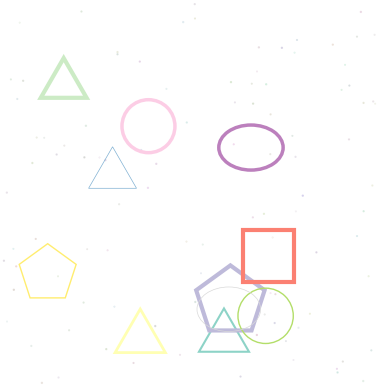[{"shape": "triangle", "thickness": 1.5, "radius": 0.37, "center": [0.582, 0.124]}, {"shape": "triangle", "thickness": 2, "radius": 0.38, "center": [0.364, 0.122]}, {"shape": "pentagon", "thickness": 3, "radius": 0.47, "center": [0.598, 0.217]}, {"shape": "square", "thickness": 3, "radius": 0.33, "center": [0.698, 0.335]}, {"shape": "triangle", "thickness": 0.5, "radius": 0.36, "center": [0.292, 0.547]}, {"shape": "circle", "thickness": 1, "radius": 0.36, "center": [0.69, 0.18]}, {"shape": "circle", "thickness": 2.5, "radius": 0.34, "center": [0.386, 0.672]}, {"shape": "oval", "thickness": 0.5, "radius": 0.41, "center": [0.594, 0.197]}, {"shape": "oval", "thickness": 2.5, "radius": 0.42, "center": [0.652, 0.617]}, {"shape": "triangle", "thickness": 3, "radius": 0.34, "center": [0.165, 0.78]}, {"shape": "pentagon", "thickness": 1, "radius": 0.39, "center": [0.124, 0.289]}]